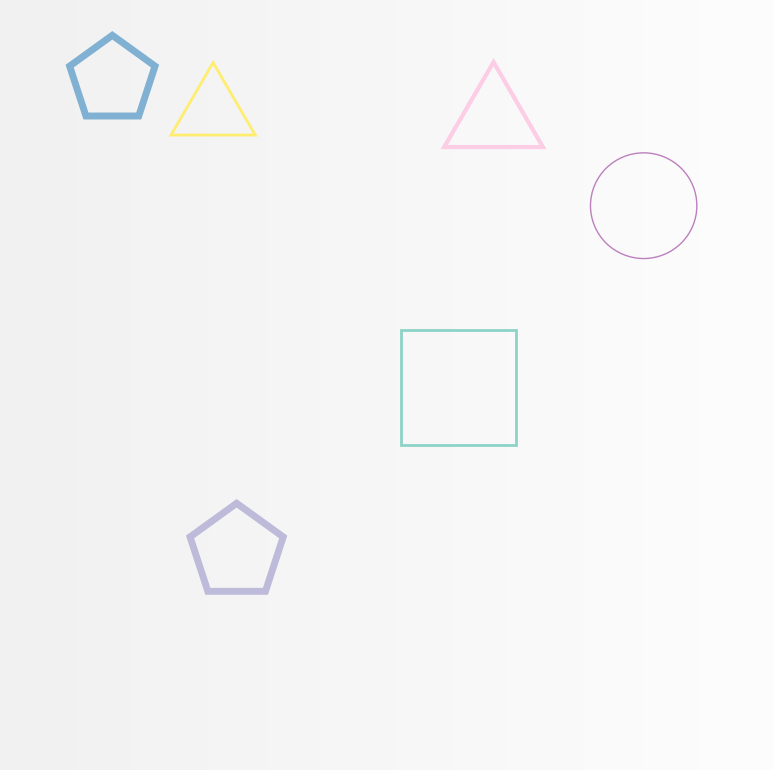[{"shape": "square", "thickness": 1, "radius": 0.37, "center": [0.592, 0.497]}, {"shape": "pentagon", "thickness": 2.5, "radius": 0.32, "center": [0.305, 0.283]}, {"shape": "pentagon", "thickness": 2.5, "radius": 0.29, "center": [0.145, 0.896]}, {"shape": "triangle", "thickness": 1.5, "radius": 0.37, "center": [0.637, 0.846]}, {"shape": "circle", "thickness": 0.5, "radius": 0.34, "center": [0.831, 0.733]}, {"shape": "triangle", "thickness": 1, "radius": 0.31, "center": [0.275, 0.856]}]